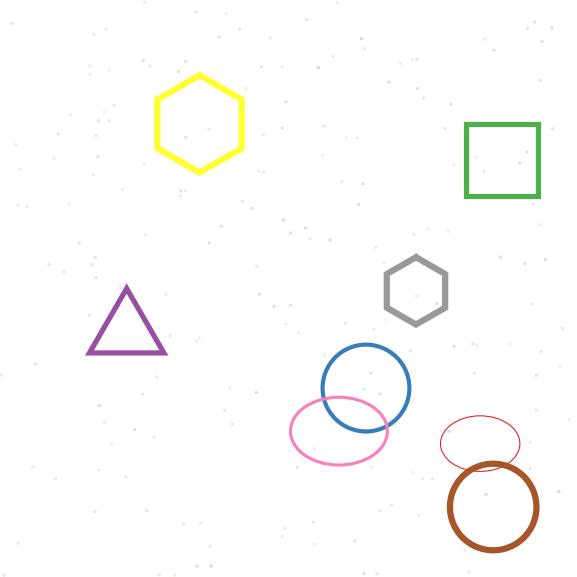[{"shape": "oval", "thickness": 0.5, "radius": 0.34, "center": [0.831, 0.231]}, {"shape": "circle", "thickness": 2, "radius": 0.38, "center": [0.634, 0.327]}, {"shape": "square", "thickness": 2.5, "radius": 0.31, "center": [0.869, 0.723]}, {"shape": "triangle", "thickness": 2.5, "radius": 0.37, "center": [0.219, 0.425]}, {"shape": "hexagon", "thickness": 3, "radius": 0.42, "center": [0.346, 0.785]}, {"shape": "circle", "thickness": 3, "radius": 0.37, "center": [0.854, 0.121]}, {"shape": "oval", "thickness": 1.5, "radius": 0.42, "center": [0.587, 0.253]}, {"shape": "hexagon", "thickness": 3, "radius": 0.29, "center": [0.72, 0.495]}]